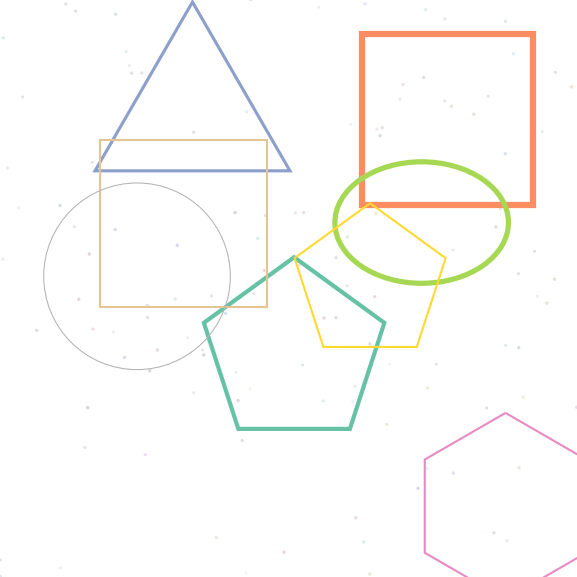[{"shape": "pentagon", "thickness": 2, "radius": 0.82, "center": [0.509, 0.389]}, {"shape": "square", "thickness": 3, "radius": 0.74, "center": [0.776, 0.793]}, {"shape": "triangle", "thickness": 1.5, "radius": 0.97, "center": [0.333, 0.801]}, {"shape": "hexagon", "thickness": 1, "radius": 0.81, "center": [0.875, 0.123]}, {"shape": "oval", "thickness": 2.5, "radius": 0.75, "center": [0.73, 0.614]}, {"shape": "pentagon", "thickness": 1, "radius": 0.69, "center": [0.641, 0.51]}, {"shape": "square", "thickness": 1, "radius": 0.72, "center": [0.317, 0.613]}, {"shape": "circle", "thickness": 0.5, "radius": 0.81, "center": [0.237, 0.521]}]